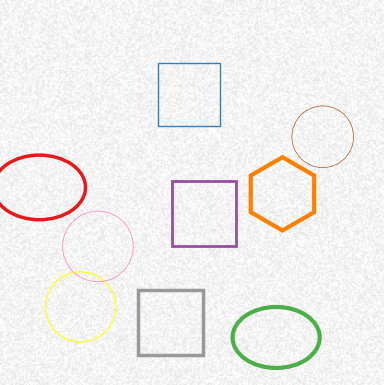[{"shape": "oval", "thickness": 2.5, "radius": 0.6, "center": [0.102, 0.513]}, {"shape": "square", "thickness": 1, "radius": 0.4, "center": [0.491, 0.754]}, {"shape": "oval", "thickness": 3, "radius": 0.57, "center": [0.717, 0.123]}, {"shape": "square", "thickness": 2, "radius": 0.42, "center": [0.53, 0.445]}, {"shape": "hexagon", "thickness": 3, "radius": 0.48, "center": [0.734, 0.496]}, {"shape": "circle", "thickness": 1, "radius": 0.46, "center": [0.209, 0.203]}, {"shape": "circle", "thickness": 0.5, "radius": 0.4, "center": [0.838, 0.645]}, {"shape": "circle", "thickness": 0.5, "radius": 0.46, "center": [0.254, 0.36]}, {"shape": "square", "thickness": 2.5, "radius": 0.42, "center": [0.443, 0.162]}]